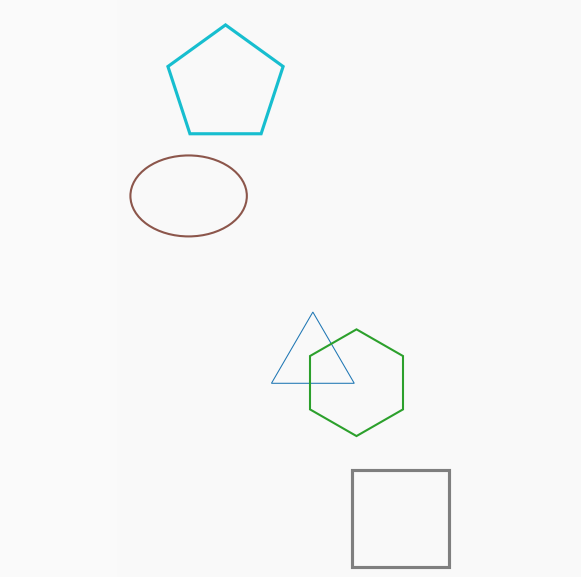[{"shape": "triangle", "thickness": 0.5, "radius": 0.41, "center": [0.538, 0.377]}, {"shape": "hexagon", "thickness": 1, "radius": 0.46, "center": [0.613, 0.336]}, {"shape": "oval", "thickness": 1, "radius": 0.5, "center": [0.325, 0.66]}, {"shape": "square", "thickness": 1.5, "radius": 0.42, "center": [0.689, 0.102]}, {"shape": "pentagon", "thickness": 1.5, "radius": 0.52, "center": [0.388, 0.852]}]